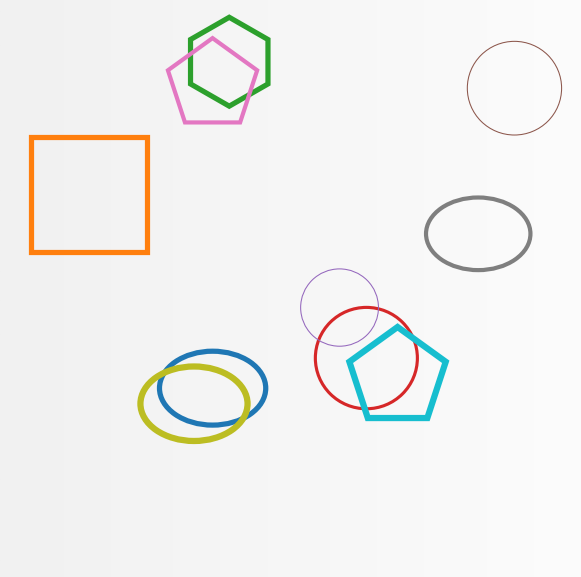[{"shape": "oval", "thickness": 2.5, "radius": 0.46, "center": [0.366, 0.327]}, {"shape": "square", "thickness": 2.5, "radius": 0.5, "center": [0.153, 0.662]}, {"shape": "hexagon", "thickness": 2.5, "radius": 0.38, "center": [0.394, 0.892]}, {"shape": "circle", "thickness": 1.5, "radius": 0.44, "center": [0.63, 0.379]}, {"shape": "circle", "thickness": 0.5, "radius": 0.33, "center": [0.584, 0.467]}, {"shape": "circle", "thickness": 0.5, "radius": 0.41, "center": [0.885, 0.846]}, {"shape": "pentagon", "thickness": 2, "radius": 0.4, "center": [0.366, 0.852]}, {"shape": "oval", "thickness": 2, "radius": 0.45, "center": [0.823, 0.594]}, {"shape": "oval", "thickness": 3, "radius": 0.46, "center": [0.334, 0.3]}, {"shape": "pentagon", "thickness": 3, "radius": 0.44, "center": [0.684, 0.346]}]